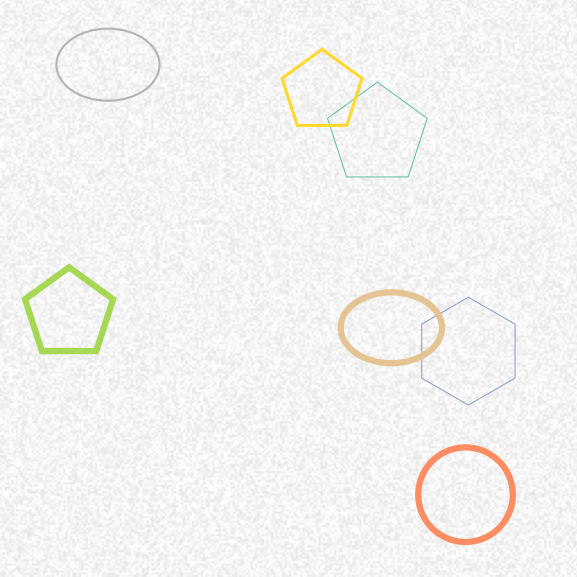[{"shape": "pentagon", "thickness": 0.5, "radius": 0.45, "center": [0.653, 0.766]}, {"shape": "circle", "thickness": 3, "radius": 0.41, "center": [0.806, 0.143]}, {"shape": "hexagon", "thickness": 0.5, "radius": 0.47, "center": [0.811, 0.391]}, {"shape": "pentagon", "thickness": 3, "radius": 0.4, "center": [0.12, 0.456]}, {"shape": "pentagon", "thickness": 1.5, "radius": 0.36, "center": [0.558, 0.841]}, {"shape": "oval", "thickness": 3, "radius": 0.44, "center": [0.678, 0.432]}, {"shape": "oval", "thickness": 1, "radius": 0.45, "center": [0.187, 0.887]}]